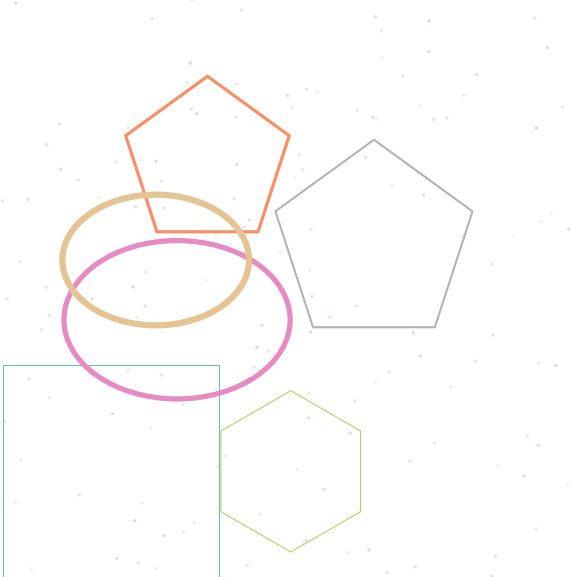[{"shape": "square", "thickness": 0.5, "radius": 0.93, "center": [0.192, 0.18]}, {"shape": "pentagon", "thickness": 1.5, "radius": 0.74, "center": [0.359, 0.718]}, {"shape": "oval", "thickness": 2.5, "radius": 0.98, "center": [0.307, 0.445]}, {"shape": "hexagon", "thickness": 0.5, "radius": 0.7, "center": [0.503, 0.183]}, {"shape": "oval", "thickness": 3, "radius": 0.81, "center": [0.27, 0.549]}, {"shape": "pentagon", "thickness": 1, "radius": 0.9, "center": [0.648, 0.578]}]